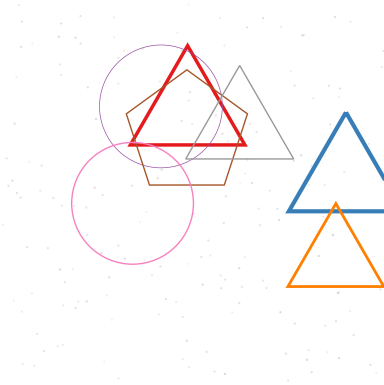[{"shape": "triangle", "thickness": 2.5, "radius": 0.86, "center": [0.487, 0.709]}, {"shape": "triangle", "thickness": 3, "radius": 0.86, "center": [0.899, 0.537]}, {"shape": "circle", "thickness": 0.5, "radius": 0.8, "center": [0.418, 0.724]}, {"shape": "triangle", "thickness": 2, "radius": 0.72, "center": [0.872, 0.328]}, {"shape": "pentagon", "thickness": 1, "radius": 0.83, "center": [0.485, 0.653]}, {"shape": "circle", "thickness": 1, "radius": 0.79, "center": [0.344, 0.472]}, {"shape": "triangle", "thickness": 1, "radius": 0.81, "center": [0.623, 0.668]}]